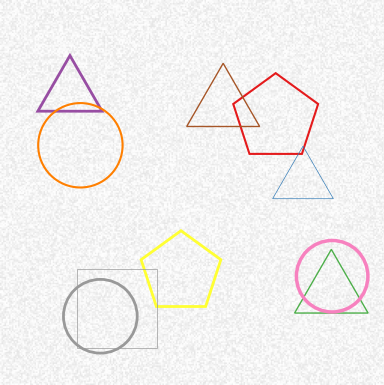[{"shape": "pentagon", "thickness": 1.5, "radius": 0.58, "center": [0.716, 0.694]}, {"shape": "triangle", "thickness": 0.5, "radius": 0.46, "center": [0.787, 0.529]}, {"shape": "triangle", "thickness": 1, "radius": 0.55, "center": [0.861, 0.242]}, {"shape": "triangle", "thickness": 2, "radius": 0.48, "center": [0.182, 0.759]}, {"shape": "circle", "thickness": 1.5, "radius": 0.55, "center": [0.209, 0.623]}, {"shape": "pentagon", "thickness": 2, "radius": 0.54, "center": [0.47, 0.292]}, {"shape": "triangle", "thickness": 1, "radius": 0.55, "center": [0.58, 0.726]}, {"shape": "circle", "thickness": 2.5, "radius": 0.46, "center": [0.863, 0.283]}, {"shape": "circle", "thickness": 2, "radius": 0.48, "center": [0.261, 0.179]}, {"shape": "square", "thickness": 0.5, "radius": 0.51, "center": [0.304, 0.198]}]